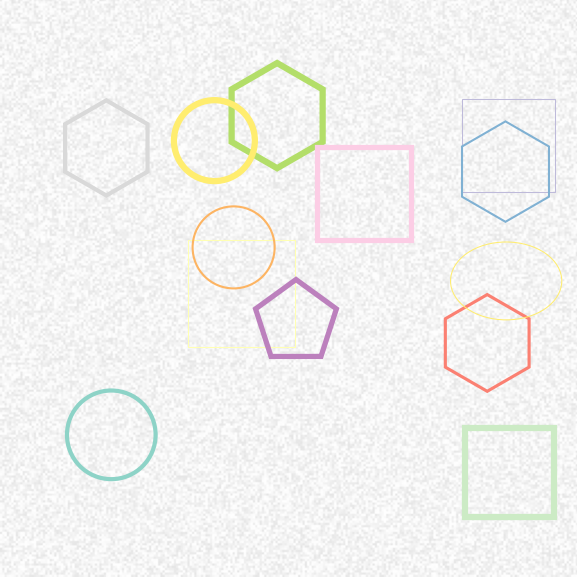[{"shape": "circle", "thickness": 2, "radius": 0.38, "center": [0.193, 0.246]}, {"shape": "square", "thickness": 0.5, "radius": 0.46, "center": [0.418, 0.491]}, {"shape": "square", "thickness": 0.5, "radius": 0.4, "center": [0.881, 0.747]}, {"shape": "hexagon", "thickness": 1.5, "radius": 0.42, "center": [0.844, 0.405]}, {"shape": "hexagon", "thickness": 1, "radius": 0.43, "center": [0.875, 0.702]}, {"shape": "circle", "thickness": 1, "radius": 0.36, "center": [0.405, 0.571]}, {"shape": "hexagon", "thickness": 3, "radius": 0.46, "center": [0.48, 0.799]}, {"shape": "square", "thickness": 2.5, "radius": 0.41, "center": [0.631, 0.664]}, {"shape": "hexagon", "thickness": 2, "radius": 0.41, "center": [0.184, 0.743]}, {"shape": "pentagon", "thickness": 2.5, "radius": 0.37, "center": [0.513, 0.441]}, {"shape": "square", "thickness": 3, "radius": 0.38, "center": [0.883, 0.181]}, {"shape": "circle", "thickness": 3, "radius": 0.35, "center": [0.371, 0.756]}, {"shape": "oval", "thickness": 0.5, "radius": 0.48, "center": [0.876, 0.513]}]